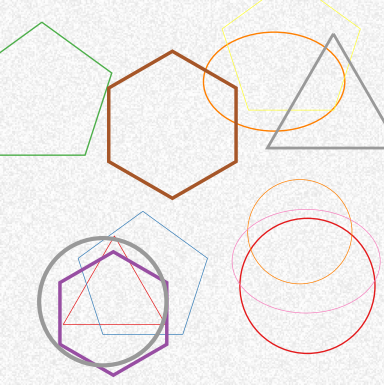[{"shape": "circle", "thickness": 1, "radius": 0.88, "center": [0.799, 0.257]}, {"shape": "triangle", "thickness": 0.5, "radius": 0.77, "center": [0.297, 0.234]}, {"shape": "pentagon", "thickness": 0.5, "radius": 0.88, "center": [0.371, 0.275]}, {"shape": "pentagon", "thickness": 1, "radius": 0.95, "center": [0.109, 0.751]}, {"shape": "hexagon", "thickness": 2.5, "radius": 0.8, "center": [0.294, 0.186]}, {"shape": "circle", "thickness": 0.5, "radius": 0.68, "center": [0.779, 0.398]}, {"shape": "oval", "thickness": 1, "radius": 0.92, "center": [0.712, 0.788]}, {"shape": "pentagon", "thickness": 0.5, "radius": 0.94, "center": [0.756, 0.867]}, {"shape": "hexagon", "thickness": 2.5, "radius": 0.95, "center": [0.448, 0.676]}, {"shape": "oval", "thickness": 0.5, "radius": 0.96, "center": [0.795, 0.322]}, {"shape": "circle", "thickness": 3, "radius": 0.83, "center": [0.267, 0.216]}, {"shape": "triangle", "thickness": 2, "radius": 0.99, "center": [0.866, 0.714]}]